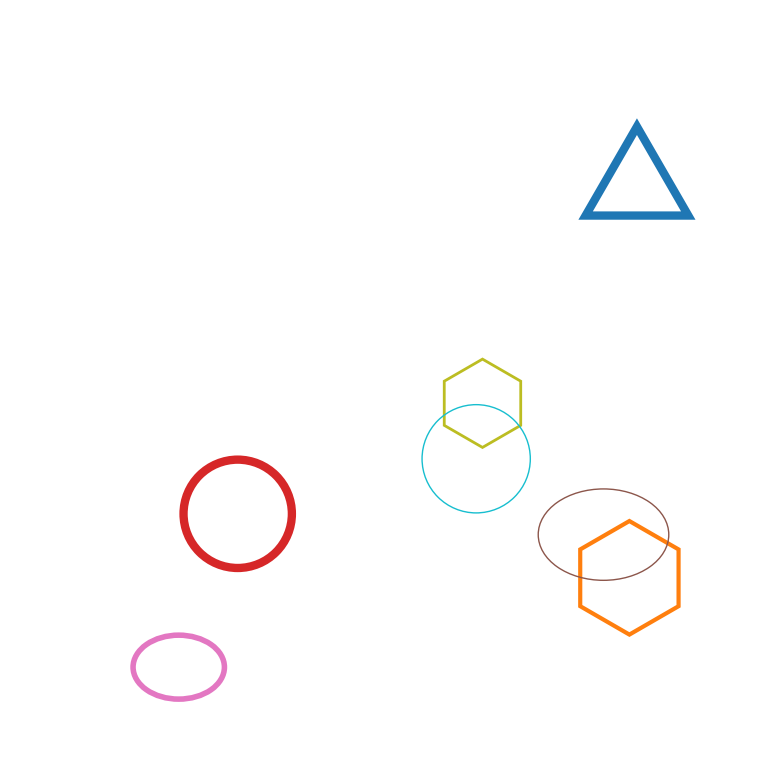[{"shape": "triangle", "thickness": 3, "radius": 0.38, "center": [0.827, 0.759]}, {"shape": "hexagon", "thickness": 1.5, "radius": 0.37, "center": [0.817, 0.25]}, {"shape": "circle", "thickness": 3, "radius": 0.35, "center": [0.309, 0.333]}, {"shape": "oval", "thickness": 0.5, "radius": 0.42, "center": [0.784, 0.306]}, {"shape": "oval", "thickness": 2, "radius": 0.3, "center": [0.232, 0.134]}, {"shape": "hexagon", "thickness": 1, "radius": 0.29, "center": [0.627, 0.476]}, {"shape": "circle", "thickness": 0.5, "radius": 0.35, "center": [0.618, 0.404]}]